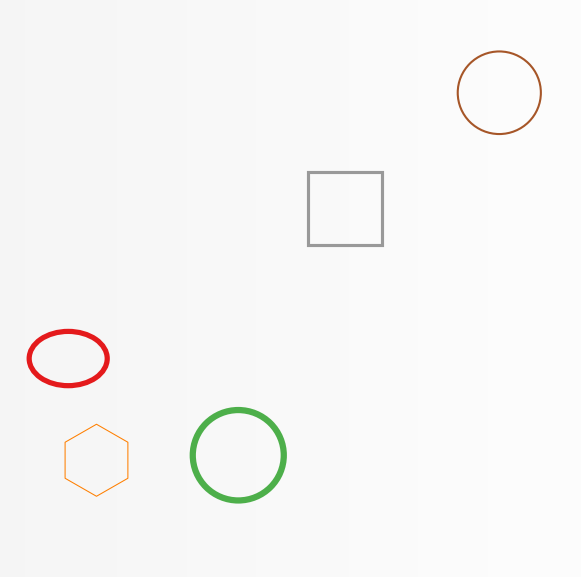[{"shape": "oval", "thickness": 2.5, "radius": 0.34, "center": [0.117, 0.378]}, {"shape": "circle", "thickness": 3, "radius": 0.39, "center": [0.41, 0.211]}, {"shape": "hexagon", "thickness": 0.5, "radius": 0.31, "center": [0.166, 0.202]}, {"shape": "circle", "thickness": 1, "radius": 0.36, "center": [0.859, 0.839]}, {"shape": "square", "thickness": 1.5, "radius": 0.32, "center": [0.594, 0.639]}]